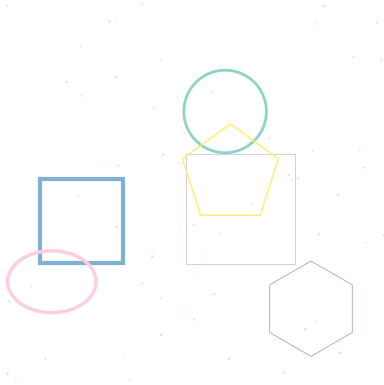[{"shape": "circle", "thickness": 2, "radius": 0.54, "center": [0.585, 0.71]}, {"shape": "square", "thickness": 0.5, "radius": 0.71, "center": [0.624, 0.457]}, {"shape": "square", "thickness": 3, "radius": 0.54, "center": [0.212, 0.426]}, {"shape": "oval", "thickness": 2.5, "radius": 0.57, "center": [0.135, 0.268]}, {"shape": "hexagon", "thickness": 0.5, "radius": 0.62, "center": [0.808, 0.198]}, {"shape": "pentagon", "thickness": 1, "radius": 0.66, "center": [0.598, 0.547]}]